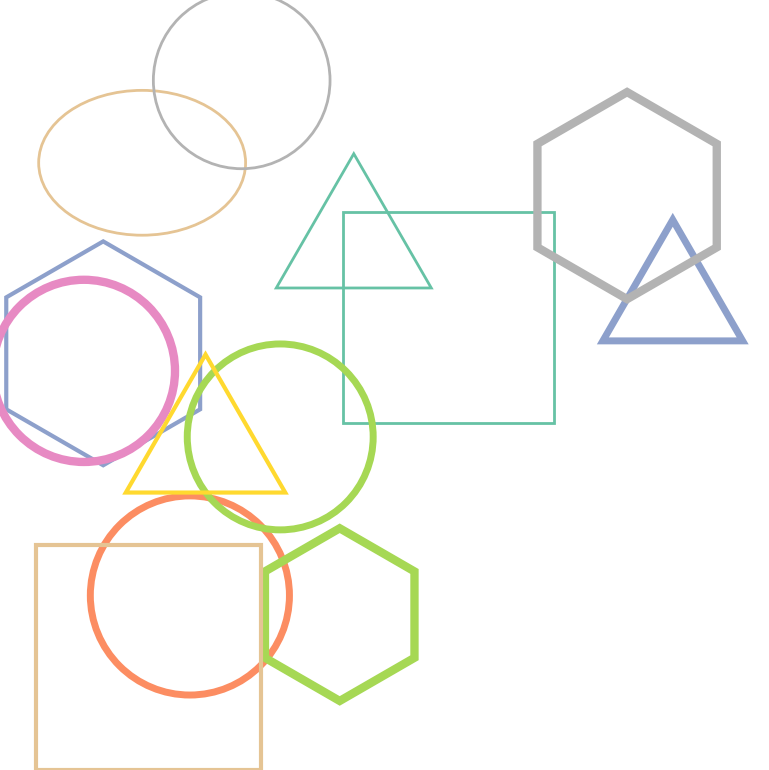[{"shape": "square", "thickness": 1, "radius": 0.68, "center": [0.582, 0.588]}, {"shape": "triangle", "thickness": 1, "radius": 0.58, "center": [0.459, 0.684]}, {"shape": "circle", "thickness": 2.5, "radius": 0.65, "center": [0.247, 0.227]}, {"shape": "triangle", "thickness": 2.5, "radius": 0.52, "center": [0.874, 0.61]}, {"shape": "hexagon", "thickness": 1.5, "radius": 0.73, "center": [0.134, 0.541]}, {"shape": "circle", "thickness": 3, "radius": 0.59, "center": [0.109, 0.518]}, {"shape": "hexagon", "thickness": 3, "radius": 0.56, "center": [0.441, 0.202]}, {"shape": "circle", "thickness": 2.5, "radius": 0.6, "center": [0.364, 0.433]}, {"shape": "triangle", "thickness": 1.5, "radius": 0.6, "center": [0.267, 0.42]}, {"shape": "oval", "thickness": 1, "radius": 0.67, "center": [0.185, 0.789]}, {"shape": "square", "thickness": 1.5, "radius": 0.73, "center": [0.193, 0.146]}, {"shape": "circle", "thickness": 1, "radius": 0.57, "center": [0.314, 0.896]}, {"shape": "hexagon", "thickness": 3, "radius": 0.67, "center": [0.814, 0.746]}]